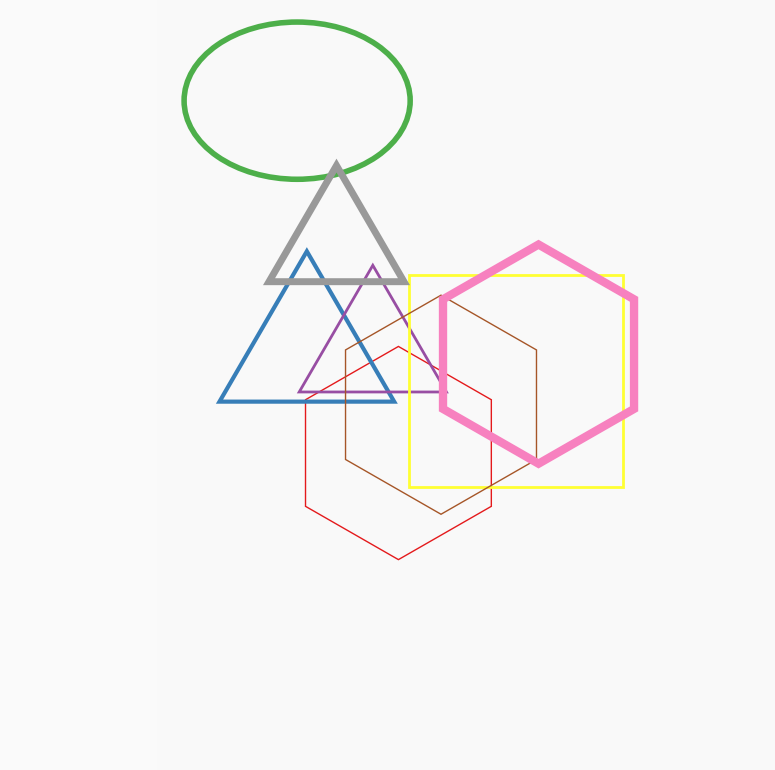[{"shape": "hexagon", "thickness": 0.5, "radius": 0.69, "center": [0.514, 0.412]}, {"shape": "triangle", "thickness": 1.5, "radius": 0.65, "center": [0.396, 0.543]}, {"shape": "oval", "thickness": 2, "radius": 0.73, "center": [0.383, 0.869]}, {"shape": "triangle", "thickness": 1, "radius": 0.55, "center": [0.481, 0.546]}, {"shape": "square", "thickness": 1, "radius": 0.69, "center": [0.666, 0.505]}, {"shape": "hexagon", "thickness": 0.5, "radius": 0.71, "center": [0.569, 0.474]}, {"shape": "hexagon", "thickness": 3, "radius": 0.71, "center": [0.695, 0.54]}, {"shape": "triangle", "thickness": 2.5, "radius": 0.5, "center": [0.434, 0.684]}]